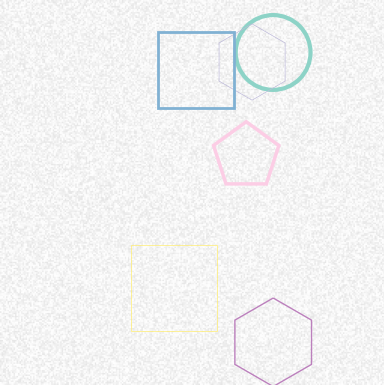[{"shape": "circle", "thickness": 3, "radius": 0.49, "center": [0.709, 0.864]}, {"shape": "hexagon", "thickness": 0.5, "radius": 0.5, "center": [0.655, 0.839]}, {"shape": "square", "thickness": 2, "radius": 0.49, "center": [0.508, 0.817]}, {"shape": "pentagon", "thickness": 2.5, "radius": 0.45, "center": [0.639, 0.595]}, {"shape": "hexagon", "thickness": 1, "radius": 0.57, "center": [0.71, 0.111]}, {"shape": "square", "thickness": 0.5, "radius": 0.56, "center": [0.452, 0.253]}]